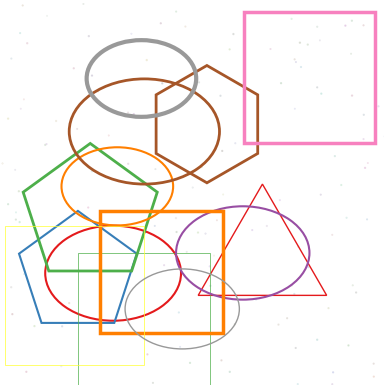[{"shape": "oval", "thickness": 1.5, "radius": 0.88, "center": [0.294, 0.29]}, {"shape": "triangle", "thickness": 1, "radius": 0.96, "center": [0.682, 0.329]}, {"shape": "pentagon", "thickness": 1.5, "radius": 0.8, "center": [0.202, 0.291]}, {"shape": "pentagon", "thickness": 2, "radius": 0.92, "center": [0.234, 0.444]}, {"shape": "square", "thickness": 0.5, "radius": 0.86, "center": [0.374, 0.171]}, {"shape": "oval", "thickness": 1.5, "radius": 0.87, "center": [0.631, 0.343]}, {"shape": "square", "thickness": 2.5, "radius": 0.8, "center": [0.42, 0.294]}, {"shape": "oval", "thickness": 1.5, "radius": 0.72, "center": [0.305, 0.516]}, {"shape": "square", "thickness": 0.5, "radius": 0.91, "center": [0.194, 0.233]}, {"shape": "hexagon", "thickness": 2, "radius": 0.76, "center": [0.537, 0.678]}, {"shape": "oval", "thickness": 2, "radius": 0.98, "center": [0.375, 0.658]}, {"shape": "square", "thickness": 2.5, "radius": 0.85, "center": [0.804, 0.8]}, {"shape": "oval", "thickness": 1, "radius": 0.74, "center": [0.473, 0.198]}, {"shape": "oval", "thickness": 3, "radius": 0.71, "center": [0.367, 0.796]}]